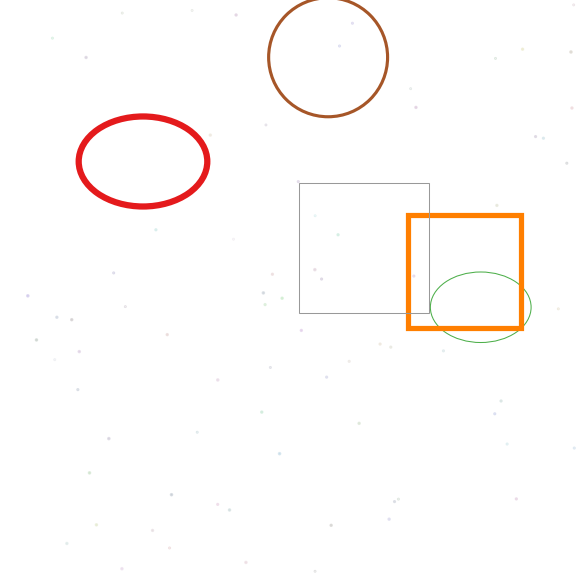[{"shape": "oval", "thickness": 3, "radius": 0.56, "center": [0.248, 0.72]}, {"shape": "oval", "thickness": 0.5, "radius": 0.44, "center": [0.832, 0.467]}, {"shape": "square", "thickness": 2.5, "radius": 0.49, "center": [0.804, 0.529]}, {"shape": "circle", "thickness": 1.5, "radius": 0.51, "center": [0.568, 0.9]}, {"shape": "square", "thickness": 0.5, "radius": 0.56, "center": [0.63, 0.57]}]